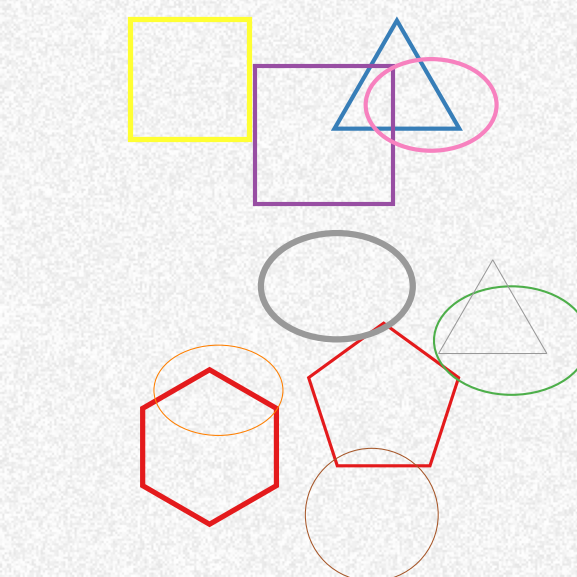[{"shape": "pentagon", "thickness": 1.5, "radius": 0.68, "center": [0.664, 0.303]}, {"shape": "hexagon", "thickness": 2.5, "radius": 0.67, "center": [0.363, 0.225]}, {"shape": "triangle", "thickness": 2, "radius": 0.62, "center": [0.687, 0.839]}, {"shape": "oval", "thickness": 1, "radius": 0.67, "center": [0.886, 0.409]}, {"shape": "square", "thickness": 2, "radius": 0.6, "center": [0.561, 0.766]}, {"shape": "oval", "thickness": 0.5, "radius": 0.56, "center": [0.378, 0.323]}, {"shape": "square", "thickness": 2.5, "radius": 0.52, "center": [0.328, 0.862]}, {"shape": "circle", "thickness": 0.5, "radius": 0.58, "center": [0.644, 0.108]}, {"shape": "oval", "thickness": 2, "radius": 0.57, "center": [0.747, 0.817]}, {"shape": "oval", "thickness": 3, "radius": 0.66, "center": [0.583, 0.504]}, {"shape": "triangle", "thickness": 0.5, "radius": 0.54, "center": [0.853, 0.441]}]